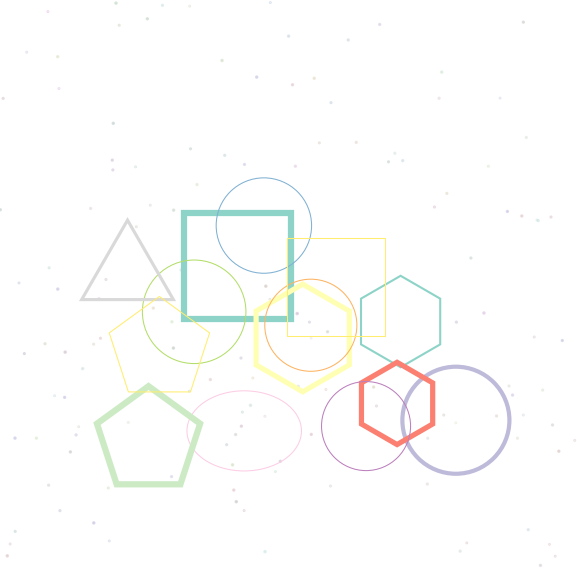[{"shape": "square", "thickness": 3, "radius": 0.46, "center": [0.411, 0.538]}, {"shape": "hexagon", "thickness": 1, "radius": 0.4, "center": [0.694, 0.442]}, {"shape": "hexagon", "thickness": 2.5, "radius": 0.47, "center": [0.524, 0.414]}, {"shape": "circle", "thickness": 2, "radius": 0.46, "center": [0.789, 0.271]}, {"shape": "hexagon", "thickness": 2.5, "radius": 0.36, "center": [0.688, 0.301]}, {"shape": "circle", "thickness": 0.5, "radius": 0.41, "center": [0.457, 0.609]}, {"shape": "circle", "thickness": 0.5, "radius": 0.4, "center": [0.538, 0.436]}, {"shape": "circle", "thickness": 0.5, "radius": 0.45, "center": [0.336, 0.459]}, {"shape": "oval", "thickness": 0.5, "radius": 0.5, "center": [0.423, 0.253]}, {"shape": "triangle", "thickness": 1.5, "radius": 0.46, "center": [0.221, 0.526]}, {"shape": "circle", "thickness": 0.5, "radius": 0.39, "center": [0.634, 0.261]}, {"shape": "pentagon", "thickness": 3, "radius": 0.47, "center": [0.257, 0.236]}, {"shape": "square", "thickness": 0.5, "radius": 0.42, "center": [0.581, 0.502]}, {"shape": "pentagon", "thickness": 0.5, "radius": 0.46, "center": [0.276, 0.394]}]